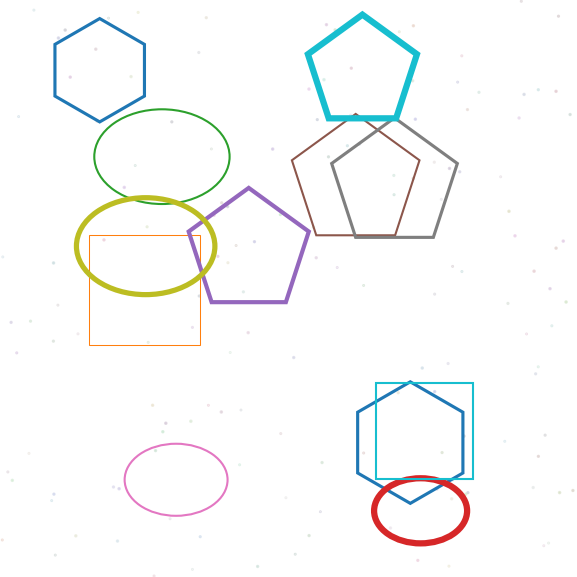[{"shape": "hexagon", "thickness": 1.5, "radius": 0.53, "center": [0.71, 0.233]}, {"shape": "hexagon", "thickness": 1.5, "radius": 0.45, "center": [0.173, 0.878]}, {"shape": "square", "thickness": 0.5, "radius": 0.48, "center": [0.25, 0.497]}, {"shape": "oval", "thickness": 1, "radius": 0.59, "center": [0.28, 0.728]}, {"shape": "oval", "thickness": 3, "radius": 0.4, "center": [0.728, 0.115]}, {"shape": "pentagon", "thickness": 2, "radius": 0.55, "center": [0.431, 0.564]}, {"shape": "pentagon", "thickness": 1, "radius": 0.58, "center": [0.616, 0.686]}, {"shape": "oval", "thickness": 1, "radius": 0.45, "center": [0.305, 0.168]}, {"shape": "pentagon", "thickness": 1.5, "radius": 0.57, "center": [0.683, 0.681]}, {"shape": "oval", "thickness": 2.5, "radius": 0.6, "center": [0.252, 0.573]}, {"shape": "square", "thickness": 1, "radius": 0.42, "center": [0.735, 0.253]}, {"shape": "pentagon", "thickness": 3, "radius": 0.5, "center": [0.628, 0.875]}]